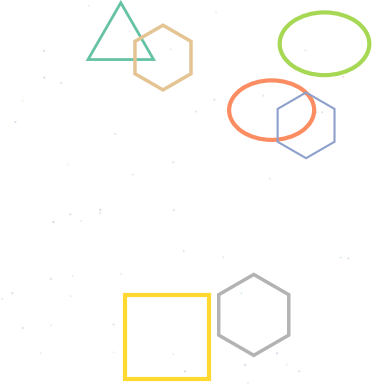[{"shape": "triangle", "thickness": 2, "radius": 0.49, "center": [0.314, 0.895]}, {"shape": "oval", "thickness": 3, "radius": 0.55, "center": [0.706, 0.714]}, {"shape": "hexagon", "thickness": 1.5, "radius": 0.43, "center": [0.795, 0.674]}, {"shape": "oval", "thickness": 3, "radius": 0.58, "center": [0.843, 0.886]}, {"shape": "square", "thickness": 3, "radius": 0.54, "center": [0.434, 0.125]}, {"shape": "hexagon", "thickness": 2.5, "radius": 0.42, "center": [0.423, 0.85]}, {"shape": "hexagon", "thickness": 2.5, "radius": 0.53, "center": [0.659, 0.182]}]